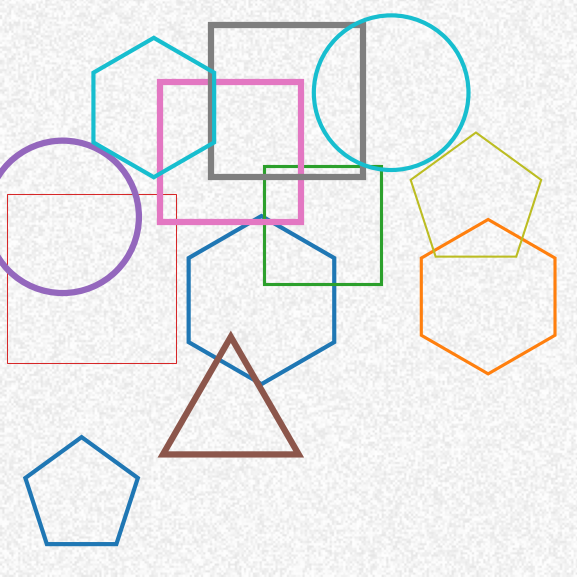[{"shape": "pentagon", "thickness": 2, "radius": 0.51, "center": [0.141, 0.14]}, {"shape": "hexagon", "thickness": 2, "radius": 0.73, "center": [0.453, 0.48]}, {"shape": "hexagon", "thickness": 1.5, "radius": 0.67, "center": [0.845, 0.485]}, {"shape": "square", "thickness": 1.5, "radius": 0.51, "center": [0.558, 0.61]}, {"shape": "square", "thickness": 0.5, "radius": 0.73, "center": [0.159, 0.517]}, {"shape": "circle", "thickness": 3, "radius": 0.66, "center": [0.109, 0.624]}, {"shape": "triangle", "thickness": 3, "radius": 0.68, "center": [0.4, 0.28]}, {"shape": "square", "thickness": 3, "radius": 0.61, "center": [0.399, 0.736]}, {"shape": "square", "thickness": 3, "radius": 0.66, "center": [0.497, 0.824]}, {"shape": "pentagon", "thickness": 1, "radius": 0.59, "center": [0.824, 0.651]}, {"shape": "hexagon", "thickness": 2, "radius": 0.6, "center": [0.266, 0.813]}, {"shape": "circle", "thickness": 2, "radius": 0.67, "center": [0.677, 0.839]}]